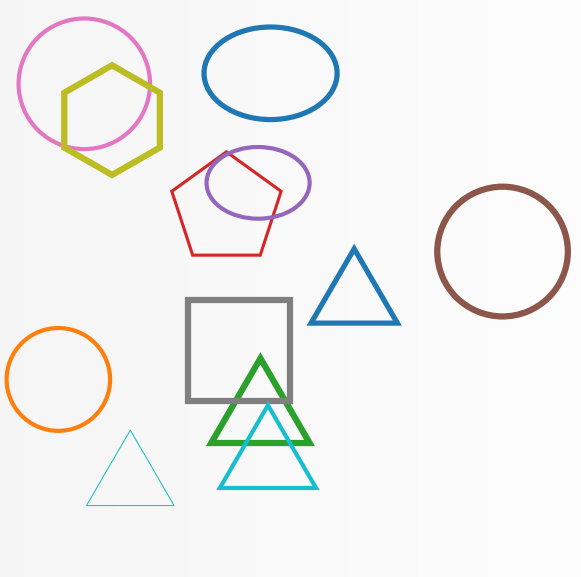[{"shape": "triangle", "thickness": 2.5, "radius": 0.43, "center": [0.609, 0.483]}, {"shape": "oval", "thickness": 2.5, "radius": 0.57, "center": [0.465, 0.872]}, {"shape": "circle", "thickness": 2, "radius": 0.45, "center": [0.1, 0.342]}, {"shape": "triangle", "thickness": 3, "radius": 0.49, "center": [0.448, 0.281]}, {"shape": "pentagon", "thickness": 1.5, "radius": 0.49, "center": [0.39, 0.637]}, {"shape": "oval", "thickness": 2, "radius": 0.44, "center": [0.444, 0.683]}, {"shape": "circle", "thickness": 3, "radius": 0.56, "center": [0.865, 0.564]}, {"shape": "circle", "thickness": 2, "radius": 0.57, "center": [0.145, 0.854]}, {"shape": "square", "thickness": 3, "radius": 0.44, "center": [0.411, 0.392]}, {"shape": "hexagon", "thickness": 3, "radius": 0.47, "center": [0.193, 0.791]}, {"shape": "triangle", "thickness": 0.5, "radius": 0.44, "center": [0.224, 0.167]}, {"shape": "triangle", "thickness": 2, "radius": 0.48, "center": [0.461, 0.202]}]